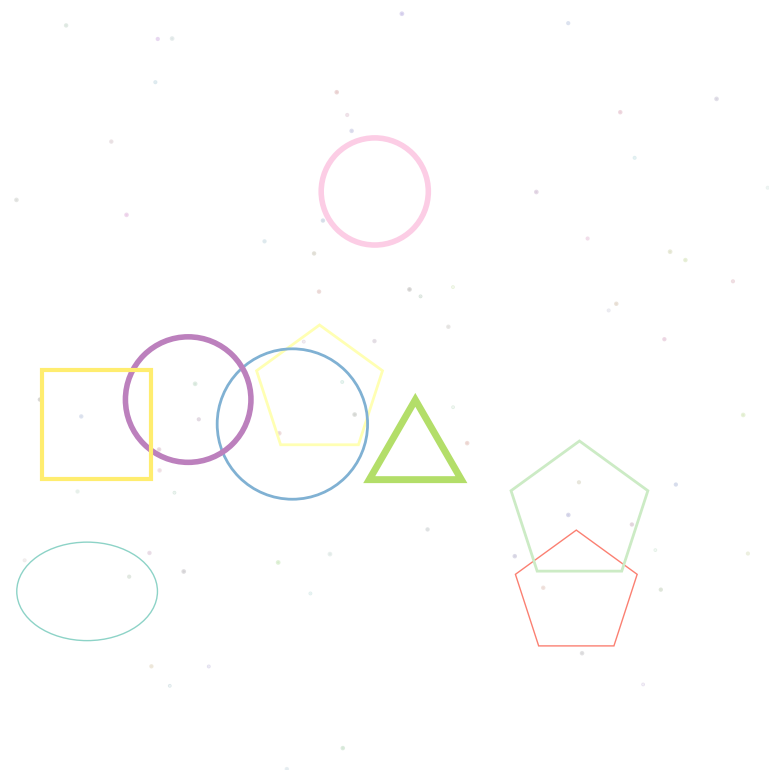[{"shape": "oval", "thickness": 0.5, "radius": 0.46, "center": [0.113, 0.232]}, {"shape": "pentagon", "thickness": 1, "radius": 0.43, "center": [0.415, 0.492]}, {"shape": "pentagon", "thickness": 0.5, "radius": 0.42, "center": [0.748, 0.228]}, {"shape": "circle", "thickness": 1, "radius": 0.49, "center": [0.38, 0.449]}, {"shape": "triangle", "thickness": 2.5, "radius": 0.35, "center": [0.539, 0.412]}, {"shape": "circle", "thickness": 2, "radius": 0.35, "center": [0.487, 0.751]}, {"shape": "circle", "thickness": 2, "radius": 0.41, "center": [0.244, 0.481]}, {"shape": "pentagon", "thickness": 1, "radius": 0.47, "center": [0.753, 0.334]}, {"shape": "square", "thickness": 1.5, "radius": 0.35, "center": [0.126, 0.448]}]